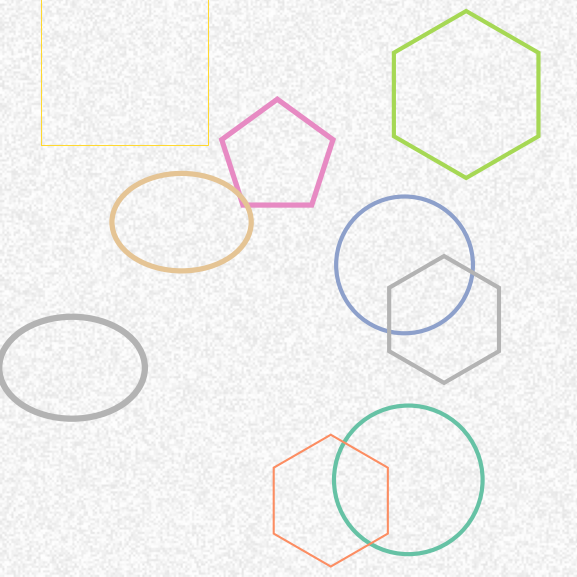[{"shape": "circle", "thickness": 2, "radius": 0.64, "center": [0.707, 0.168]}, {"shape": "hexagon", "thickness": 1, "radius": 0.57, "center": [0.573, 0.132]}, {"shape": "circle", "thickness": 2, "radius": 0.59, "center": [0.7, 0.54]}, {"shape": "pentagon", "thickness": 2.5, "radius": 0.51, "center": [0.48, 0.726]}, {"shape": "hexagon", "thickness": 2, "radius": 0.72, "center": [0.807, 0.835]}, {"shape": "square", "thickness": 0.5, "radius": 0.72, "center": [0.215, 0.893]}, {"shape": "oval", "thickness": 2.5, "radius": 0.6, "center": [0.314, 0.614]}, {"shape": "hexagon", "thickness": 2, "radius": 0.55, "center": [0.769, 0.446]}, {"shape": "oval", "thickness": 3, "radius": 0.63, "center": [0.125, 0.362]}]